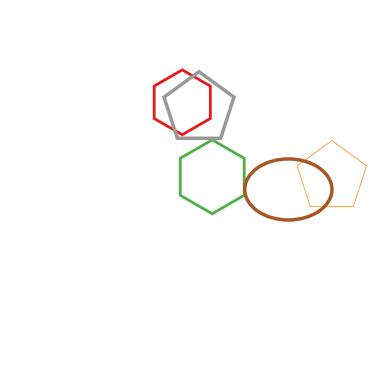[{"shape": "hexagon", "thickness": 2, "radius": 0.42, "center": [0.473, 0.734]}, {"shape": "hexagon", "thickness": 2, "radius": 0.48, "center": [0.551, 0.541]}, {"shape": "pentagon", "thickness": 0.5, "radius": 0.47, "center": [0.862, 0.54]}, {"shape": "oval", "thickness": 2.5, "radius": 0.57, "center": [0.749, 0.508]}, {"shape": "pentagon", "thickness": 2.5, "radius": 0.48, "center": [0.517, 0.718]}]